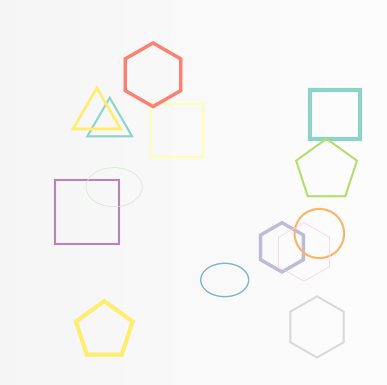[{"shape": "triangle", "thickness": 1.5, "radius": 0.33, "center": [0.283, 0.679]}, {"shape": "square", "thickness": 3, "radius": 0.32, "center": [0.865, 0.703]}, {"shape": "square", "thickness": 1.5, "radius": 0.34, "center": [0.457, 0.661]}, {"shape": "hexagon", "thickness": 2.5, "radius": 0.32, "center": [0.728, 0.358]}, {"shape": "hexagon", "thickness": 2.5, "radius": 0.41, "center": [0.395, 0.806]}, {"shape": "oval", "thickness": 1, "radius": 0.31, "center": [0.58, 0.273]}, {"shape": "circle", "thickness": 1.5, "radius": 0.32, "center": [0.824, 0.393]}, {"shape": "pentagon", "thickness": 1.5, "radius": 0.41, "center": [0.843, 0.557]}, {"shape": "hexagon", "thickness": 0.5, "radius": 0.38, "center": [0.784, 0.346]}, {"shape": "hexagon", "thickness": 1.5, "radius": 0.4, "center": [0.818, 0.151]}, {"shape": "square", "thickness": 1.5, "radius": 0.41, "center": [0.223, 0.449]}, {"shape": "oval", "thickness": 0.5, "radius": 0.36, "center": [0.294, 0.514]}, {"shape": "triangle", "thickness": 2, "radius": 0.35, "center": [0.25, 0.701]}, {"shape": "pentagon", "thickness": 3, "radius": 0.38, "center": [0.269, 0.141]}]